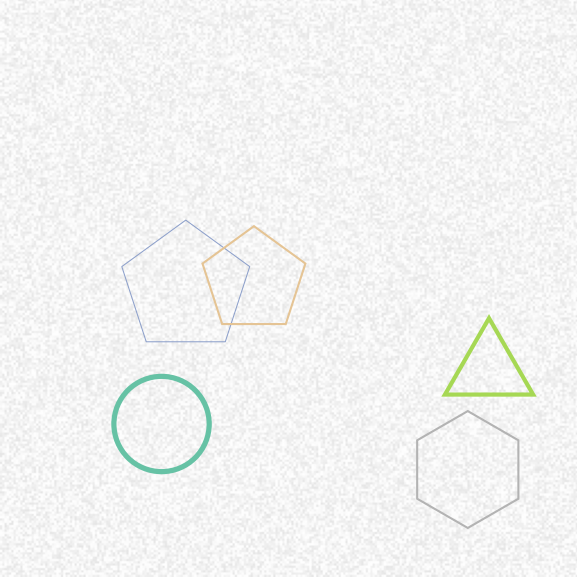[{"shape": "circle", "thickness": 2.5, "radius": 0.41, "center": [0.28, 0.265]}, {"shape": "pentagon", "thickness": 0.5, "radius": 0.58, "center": [0.322, 0.502]}, {"shape": "triangle", "thickness": 2, "radius": 0.44, "center": [0.847, 0.36]}, {"shape": "pentagon", "thickness": 1, "radius": 0.47, "center": [0.44, 0.514]}, {"shape": "hexagon", "thickness": 1, "radius": 0.51, "center": [0.81, 0.186]}]